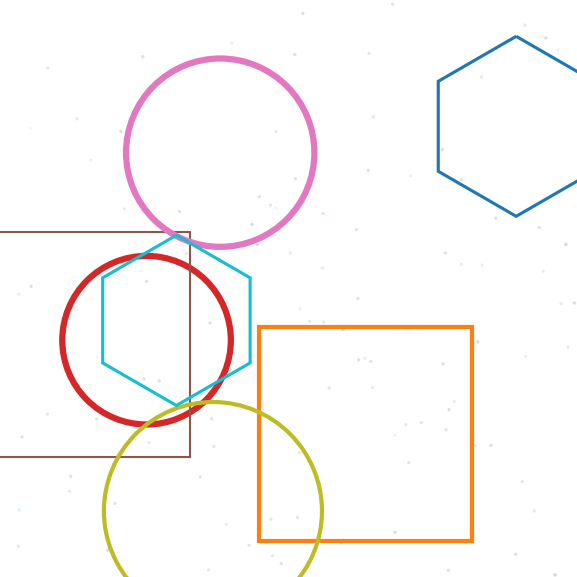[{"shape": "hexagon", "thickness": 1.5, "radius": 0.78, "center": [0.894, 0.78]}, {"shape": "square", "thickness": 2, "radius": 0.92, "center": [0.633, 0.248]}, {"shape": "circle", "thickness": 3, "radius": 0.73, "center": [0.254, 0.41]}, {"shape": "square", "thickness": 1, "radius": 0.98, "center": [0.134, 0.403]}, {"shape": "circle", "thickness": 3, "radius": 0.82, "center": [0.381, 0.735]}, {"shape": "circle", "thickness": 2, "radius": 0.94, "center": [0.369, 0.114]}, {"shape": "hexagon", "thickness": 1.5, "radius": 0.74, "center": [0.305, 0.444]}]